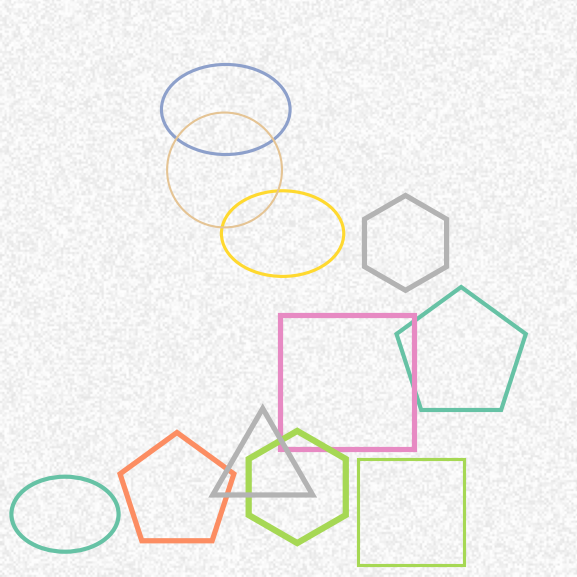[{"shape": "oval", "thickness": 2, "radius": 0.46, "center": [0.113, 0.109]}, {"shape": "pentagon", "thickness": 2, "radius": 0.59, "center": [0.799, 0.384]}, {"shape": "pentagon", "thickness": 2.5, "radius": 0.52, "center": [0.306, 0.147]}, {"shape": "oval", "thickness": 1.5, "radius": 0.56, "center": [0.391, 0.81]}, {"shape": "square", "thickness": 2.5, "radius": 0.58, "center": [0.6, 0.338]}, {"shape": "square", "thickness": 1.5, "radius": 0.46, "center": [0.712, 0.113]}, {"shape": "hexagon", "thickness": 3, "radius": 0.49, "center": [0.515, 0.156]}, {"shape": "oval", "thickness": 1.5, "radius": 0.53, "center": [0.489, 0.595]}, {"shape": "circle", "thickness": 1, "radius": 0.5, "center": [0.389, 0.705]}, {"shape": "triangle", "thickness": 2.5, "radius": 0.5, "center": [0.455, 0.192]}, {"shape": "hexagon", "thickness": 2.5, "radius": 0.41, "center": [0.702, 0.579]}]